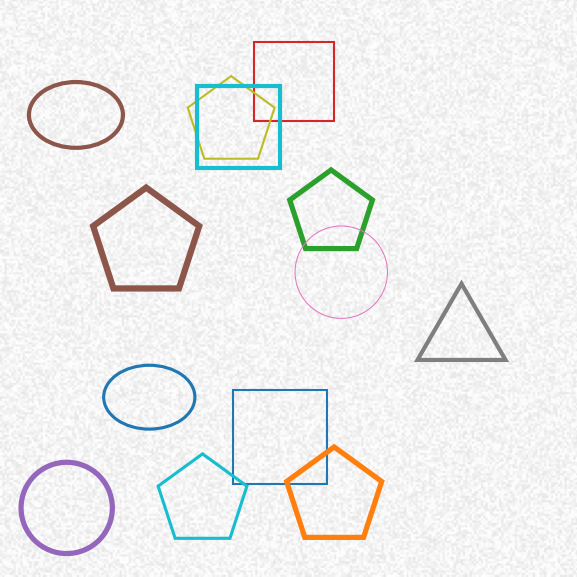[{"shape": "oval", "thickness": 1.5, "radius": 0.39, "center": [0.259, 0.311]}, {"shape": "square", "thickness": 1, "radius": 0.41, "center": [0.484, 0.243]}, {"shape": "pentagon", "thickness": 2.5, "radius": 0.43, "center": [0.579, 0.139]}, {"shape": "pentagon", "thickness": 2.5, "radius": 0.38, "center": [0.573, 0.63]}, {"shape": "square", "thickness": 1, "radius": 0.35, "center": [0.509, 0.858]}, {"shape": "circle", "thickness": 2.5, "radius": 0.4, "center": [0.116, 0.12]}, {"shape": "oval", "thickness": 2, "radius": 0.41, "center": [0.131, 0.8]}, {"shape": "pentagon", "thickness": 3, "radius": 0.48, "center": [0.253, 0.578]}, {"shape": "circle", "thickness": 0.5, "radius": 0.4, "center": [0.591, 0.528]}, {"shape": "triangle", "thickness": 2, "radius": 0.44, "center": [0.799, 0.42]}, {"shape": "pentagon", "thickness": 1, "radius": 0.4, "center": [0.4, 0.788]}, {"shape": "square", "thickness": 2, "radius": 0.36, "center": [0.413, 0.779]}, {"shape": "pentagon", "thickness": 1.5, "radius": 0.4, "center": [0.351, 0.132]}]